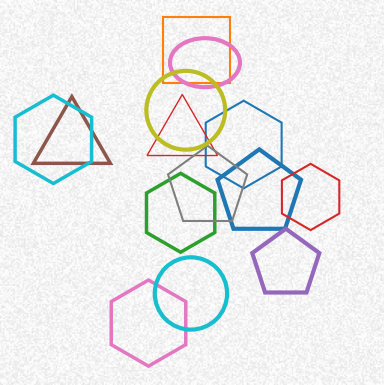[{"shape": "pentagon", "thickness": 3, "radius": 0.57, "center": [0.673, 0.498]}, {"shape": "hexagon", "thickness": 1.5, "radius": 0.57, "center": [0.633, 0.625]}, {"shape": "square", "thickness": 1.5, "radius": 0.43, "center": [0.51, 0.871]}, {"shape": "hexagon", "thickness": 2.5, "radius": 0.51, "center": [0.469, 0.447]}, {"shape": "triangle", "thickness": 1, "radius": 0.53, "center": [0.473, 0.649]}, {"shape": "hexagon", "thickness": 1.5, "radius": 0.43, "center": [0.807, 0.488]}, {"shape": "pentagon", "thickness": 3, "radius": 0.46, "center": [0.742, 0.314]}, {"shape": "triangle", "thickness": 2.5, "radius": 0.58, "center": [0.187, 0.633]}, {"shape": "oval", "thickness": 3, "radius": 0.45, "center": [0.532, 0.837]}, {"shape": "hexagon", "thickness": 2.5, "radius": 0.56, "center": [0.386, 0.161]}, {"shape": "pentagon", "thickness": 1.5, "radius": 0.54, "center": [0.539, 0.513]}, {"shape": "circle", "thickness": 3, "radius": 0.51, "center": [0.482, 0.714]}, {"shape": "circle", "thickness": 3, "radius": 0.47, "center": [0.496, 0.238]}, {"shape": "hexagon", "thickness": 2.5, "radius": 0.57, "center": [0.139, 0.638]}]